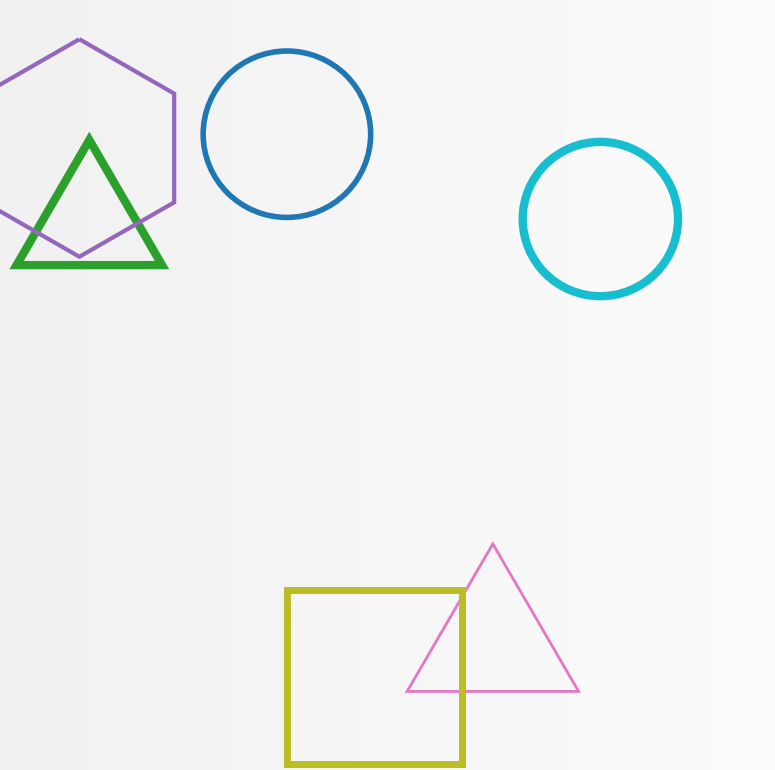[{"shape": "circle", "thickness": 2, "radius": 0.54, "center": [0.37, 0.826]}, {"shape": "triangle", "thickness": 3, "radius": 0.54, "center": [0.115, 0.71]}, {"shape": "hexagon", "thickness": 1.5, "radius": 0.71, "center": [0.102, 0.808]}, {"shape": "triangle", "thickness": 1, "radius": 0.64, "center": [0.636, 0.166]}, {"shape": "square", "thickness": 2.5, "radius": 0.57, "center": [0.484, 0.12]}, {"shape": "circle", "thickness": 3, "radius": 0.5, "center": [0.775, 0.716]}]